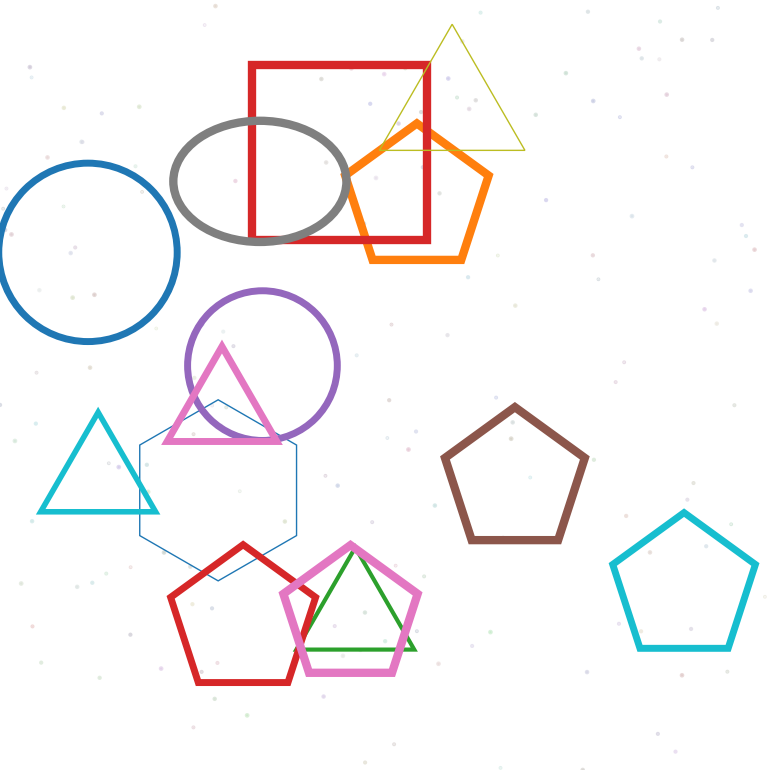[{"shape": "hexagon", "thickness": 0.5, "radius": 0.59, "center": [0.283, 0.363]}, {"shape": "circle", "thickness": 2.5, "radius": 0.58, "center": [0.114, 0.672]}, {"shape": "pentagon", "thickness": 3, "radius": 0.49, "center": [0.541, 0.742]}, {"shape": "triangle", "thickness": 1.5, "radius": 0.44, "center": [0.461, 0.201]}, {"shape": "pentagon", "thickness": 2.5, "radius": 0.49, "center": [0.316, 0.194]}, {"shape": "square", "thickness": 3, "radius": 0.57, "center": [0.441, 0.802]}, {"shape": "circle", "thickness": 2.5, "radius": 0.49, "center": [0.341, 0.525]}, {"shape": "pentagon", "thickness": 3, "radius": 0.48, "center": [0.669, 0.376]}, {"shape": "triangle", "thickness": 2.5, "radius": 0.41, "center": [0.288, 0.468]}, {"shape": "pentagon", "thickness": 3, "radius": 0.46, "center": [0.455, 0.2]}, {"shape": "oval", "thickness": 3, "radius": 0.56, "center": [0.338, 0.764]}, {"shape": "triangle", "thickness": 0.5, "radius": 0.55, "center": [0.587, 0.859]}, {"shape": "triangle", "thickness": 2, "radius": 0.43, "center": [0.127, 0.378]}, {"shape": "pentagon", "thickness": 2.5, "radius": 0.49, "center": [0.888, 0.237]}]